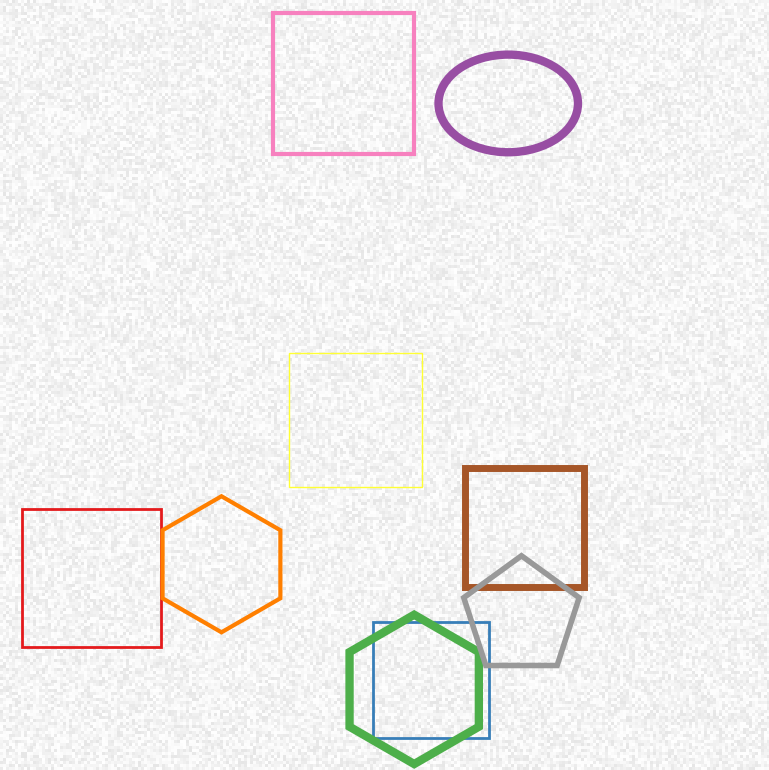[{"shape": "square", "thickness": 1, "radius": 0.45, "center": [0.119, 0.249]}, {"shape": "square", "thickness": 1, "radius": 0.38, "center": [0.56, 0.116]}, {"shape": "hexagon", "thickness": 3, "radius": 0.48, "center": [0.538, 0.105]}, {"shape": "oval", "thickness": 3, "radius": 0.45, "center": [0.66, 0.866]}, {"shape": "hexagon", "thickness": 1.5, "radius": 0.44, "center": [0.288, 0.267]}, {"shape": "square", "thickness": 0.5, "radius": 0.43, "center": [0.462, 0.454]}, {"shape": "square", "thickness": 2.5, "radius": 0.39, "center": [0.681, 0.315]}, {"shape": "square", "thickness": 1.5, "radius": 0.46, "center": [0.446, 0.891]}, {"shape": "pentagon", "thickness": 2, "radius": 0.39, "center": [0.677, 0.199]}]